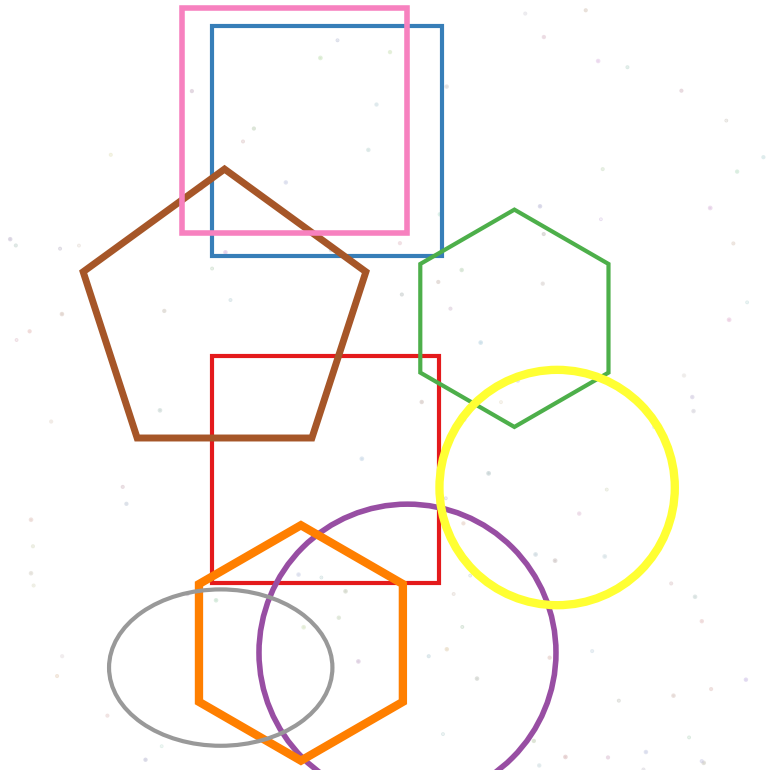[{"shape": "square", "thickness": 1.5, "radius": 0.74, "center": [0.422, 0.39]}, {"shape": "square", "thickness": 1.5, "radius": 0.75, "center": [0.425, 0.817]}, {"shape": "hexagon", "thickness": 1.5, "radius": 0.71, "center": [0.668, 0.587]}, {"shape": "circle", "thickness": 2, "radius": 0.96, "center": [0.529, 0.152]}, {"shape": "hexagon", "thickness": 3, "radius": 0.76, "center": [0.391, 0.165]}, {"shape": "circle", "thickness": 3, "radius": 0.76, "center": [0.724, 0.367]}, {"shape": "pentagon", "thickness": 2.5, "radius": 0.97, "center": [0.292, 0.587]}, {"shape": "square", "thickness": 2, "radius": 0.73, "center": [0.382, 0.844]}, {"shape": "oval", "thickness": 1.5, "radius": 0.73, "center": [0.287, 0.133]}]